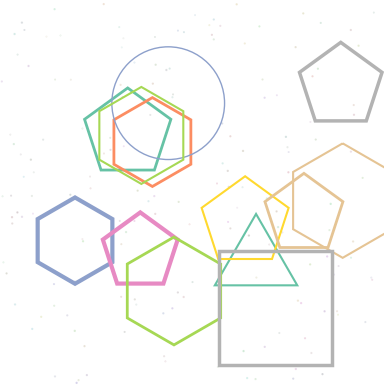[{"shape": "triangle", "thickness": 1.5, "radius": 0.62, "center": [0.665, 0.321]}, {"shape": "pentagon", "thickness": 2, "radius": 0.59, "center": [0.332, 0.654]}, {"shape": "hexagon", "thickness": 2, "radius": 0.58, "center": [0.396, 0.631]}, {"shape": "hexagon", "thickness": 3, "radius": 0.56, "center": [0.195, 0.375]}, {"shape": "circle", "thickness": 1, "radius": 0.73, "center": [0.437, 0.732]}, {"shape": "pentagon", "thickness": 3, "radius": 0.51, "center": [0.364, 0.346]}, {"shape": "hexagon", "thickness": 1.5, "radius": 0.63, "center": [0.367, 0.648]}, {"shape": "hexagon", "thickness": 2, "radius": 0.7, "center": [0.452, 0.244]}, {"shape": "pentagon", "thickness": 1.5, "radius": 0.59, "center": [0.637, 0.423]}, {"shape": "pentagon", "thickness": 2, "radius": 0.53, "center": [0.789, 0.443]}, {"shape": "hexagon", "thickness": 1.5, "radius": 0.74, "center": [0.89, 0.479]}, {"shape": "square", "thickness": 2.5, "radius": 0.74, "center": [0.715, 0.2]}, {"shape": "pentagon", "thickness": 2.5, "radius": 0.56, "center": [0.885, 0.777]}]